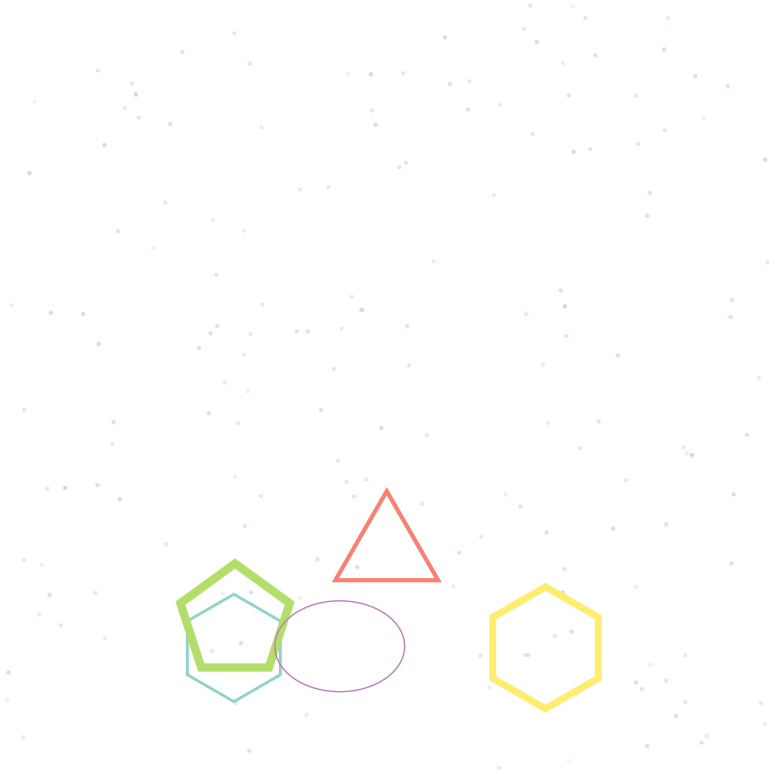[{"shape": "hexagon", "thickness": 1, "radius": 0.35, "center": [0.304, 0.159]}, {"shape": "triangle", "thickness": 1.5, "radius": 0.39, "center": [0.502, 0.285]}, {"shape": "pentagon", "thickness": 3, "radius": 0.37, "center": [0.305, 0.194]}, {"shape": "oval", "thickness": 0.5, "radius": 0.42, "center": [0.441, 0.161]}, {"shape": "hexagon", "thickness": 2.5, "radius": 0.4, "center": [0.708, 0.159]}]